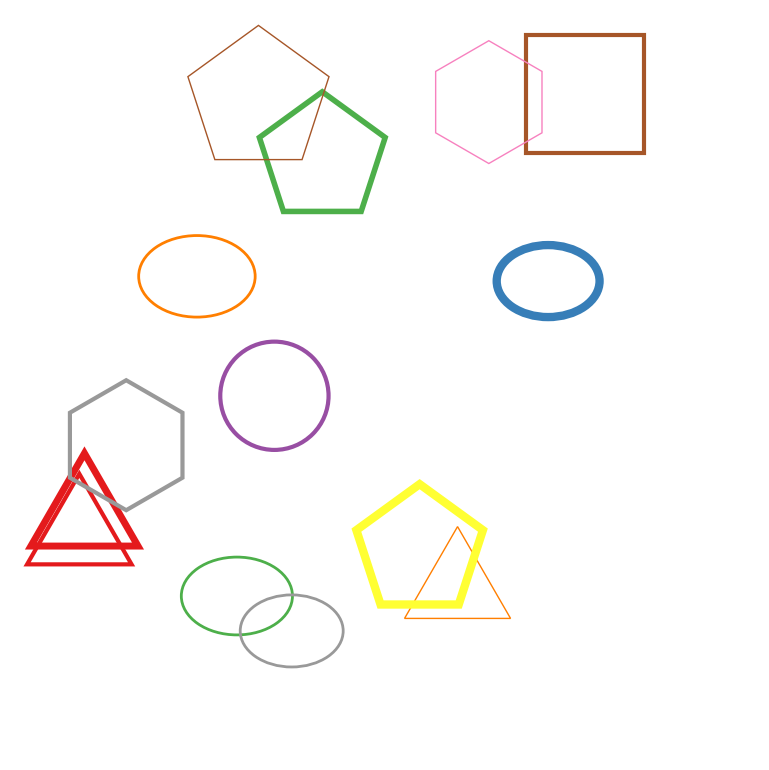[{"shape": "triangle", "thickness": 2.5, "radius": 0.4, "center": [0.11, 0.331]}, {"shape": "triangle", "thickness": 1.5, "radius": 0.39, "center": [0.103, 0.306]}, {"shape": "oval", "thickness": 3, "radius": 0.33, "center": [0.712, 0.635]}, {"shape": "pentagon", "thickness": 2, "radius": 0.43, "center": [0.419, 0.795]}, {"shape": "oval", "thickness": 1, "radius": 0.36, "center": [0.308, 0.226]}, {"shape": "circle", "thickness": 1.5, "radius": 0.35, "center": [0.356, 0.486]}, {"shape": "triangle", "thickness": 0.5, "radius": 0.4, "center": [0.594, 0.237]}, {"shape": "oval", "thickness": 1, "radius": 0.38, "center": [0.256, 0.641]}, {"shape": "pentagon", "thickness": 3, "radius": 0.43, "center": [0.545, 0.285]}, {"shape": "square", "thickness": 1.5, "radius": 0.38, "center": [0.76, 0.878]}, {"shape": "pentagon", "thickness": 0.5, "radius": 0.48, "center": [0.336, 0.871]}, {"shape": "hexagon", "thickness": 0.5, "radius": 0.4, "center": [0.635, 0.867]}, {"shape": "hexagon", "thickness": 1.5, "radius": 0.42, "center": [0.164, 0.422]}, {"shape": "oval", "thickness": 1, "radius": 0.33, "center": [0.379, 0.181]}]